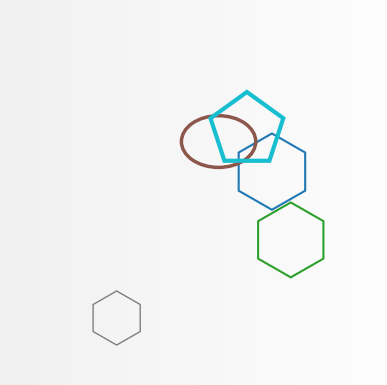[{"shape": "hexagon", "thickness": 1.5, "radius": 0.5, "center": [0.702, 0.554]}, {"shape": "hexagon", "thickness": 1.5, "radius": 0.49, "center": [0.75, 0.377]}, {"shape": "oval", "thickness": 2.5, "radius": 0.48, "center": [0.564, 0.632]}, {"shape": "hexagon", "thickness": 1, "radius": 0.35, "center": [0.301, 0.174]}, {"shape": "pentagon", "thickness": 3, "radius": 0.49, "center": [0.637, 0.662]}]